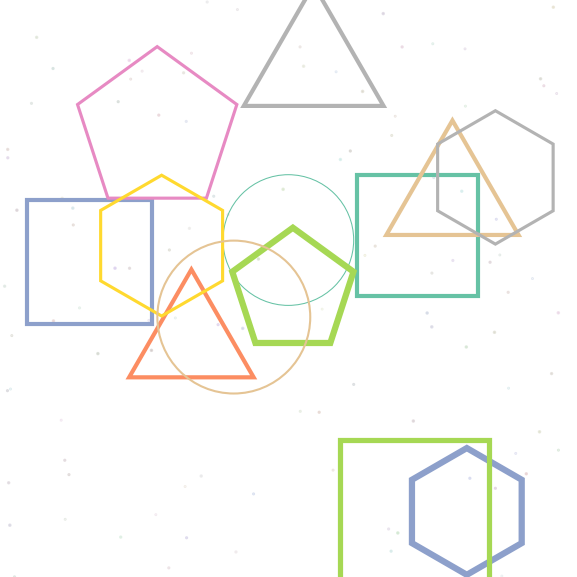[{"shape": "square", "thickness": 2, "radius": 0.52, "center": [0.723, 0.592]}, {"shape": "circle", "thickness": 0.5, "radius": 0.57, "center": [0.499, 0.583]}, {"shape": "triangle", "thickness": 2, "radius": 0.62, "center": [0.331, 0.408]}, {"shape": "hexagon", "thickness": 3, "radius": 0.55, "center": [0.808, 0.114]}, {"shape": "square", "thickness": 2, "radius": 0.54, "center": [0.155, 0.546]}, {"shape": "pentagon", "thickness": 1.5, "radius": 0.73, "center": [0.272, 0.773]}, {"shape": "square", "thickness": 2.5, "radius": 0.64, "center": [0.717, 0.108]}, {"shape": "pentagon", "thickness": 3, "radius": 0.55, "center": [0.507, 0.494]}, {"shape": "hexagon", "thickness": 1.5, "radius": 0.61, "center": [0.28, 0.574]}, {"shape": "circle", "thickness": 1, "radius": 0.66, "center": [0.405, 0.45]}, {"shape": "triangle", "thickness": 2, "radius": 0.66, "center": [0.783, 0.658]}, {"shape": "triangle", "thickness": 2, "radius": 0.7, "center": [0.543, 0.886]}, {"shape": "hexagon", "thickness": 1.5, "radius": 0.58, "center": [0.858, 0.692]}]